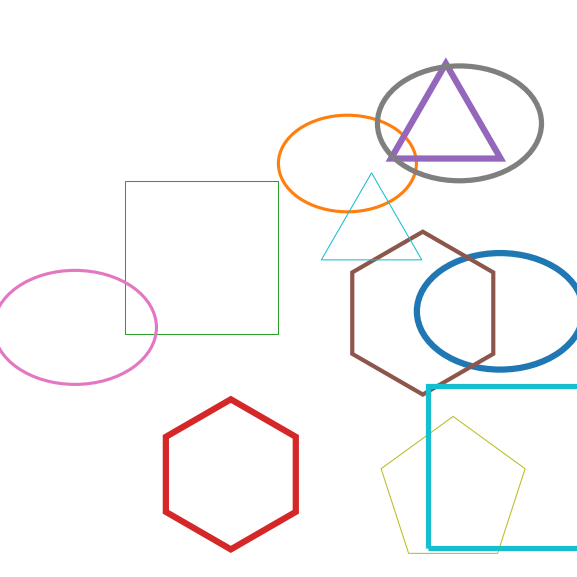[{"shape": "oval", "thickness": 3, "radius": 0.72, "center": [0.866, 0.46]}, {"shape": "oval", "thickness": 1.5, "radius": 0.6, "center": [0.602, 0.716]}, {"shape": "square", "thickness": 0.5, "radius": 0.66, "center": [0.348, 0.553]}, {"shape": "hexagon", "thickness": 3, "radius": 0.65, "center": [0.4, 0.178]}, {"shape": "triangle", "thickness": 3, "radius": 0.55, "center": [0.772, 0.779]}, {"shape": "hexagon", "thickness": 2, "radius": 0.7, "center": [0.732, 0.457]}, {"shape": "oval", "thickness": 1.5, "radius": 0.71, "center": [0.13, 0.432]}, {"shape": "oval", "thickness": 2.5, "radius": 0.71, "center": [0.796, 0.786]}, {"shape": "pentagon", "thickness": 0.5, "radius": 0.66, "center": [0.785, 0.147]}, {"shape": "square", "thickness": 2.5, "radius": 0.7, "center": [0.881, 0.19]}, {"shape": "triangle", "thickness": 0.5, "radius": 0.5, "center": [0.643, 0.599]}]